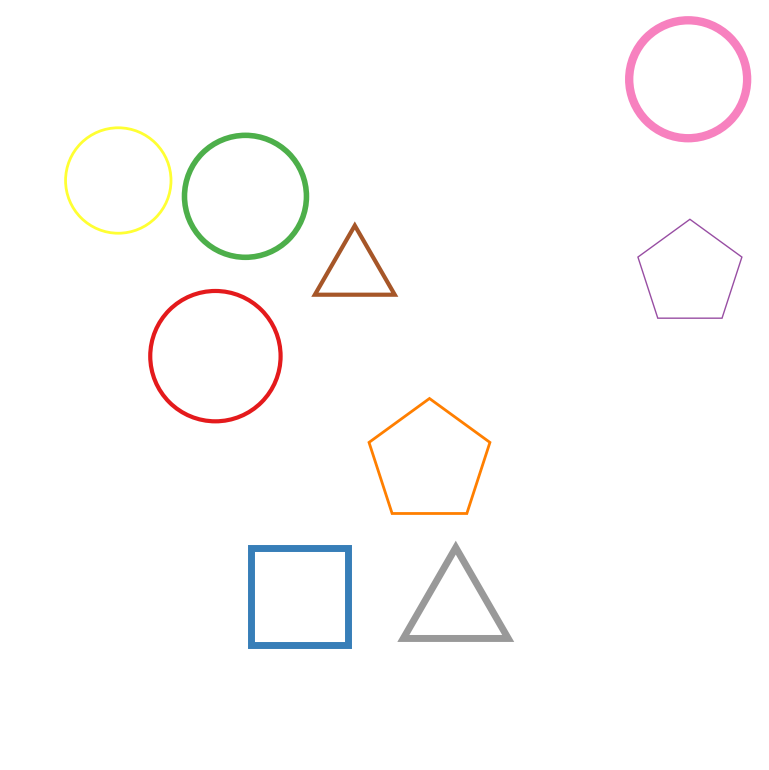[{"shape": "circle", "thickness": 1.5, "radius": 0.42, "center": [0.28, 0.537]}, {"shape": "square", "thickness": 2.5, "radius": 0.32, "center": [0.389, 0.225]}, {"shape": "circle", "thickness": 2, "radius": 0.4, "center": [0.319, 0.745]}, {"shape": "pentagon", "thickness": 0.5, "radius": 0.35, "center": [0.896, 0.644]}, {"shape": "pentagon", "thickness": 1, "radius": 0.41, "center": [0.558, 0.4]}, {"shape": "circle", "thickness": 1, "radius": 0.34, "center": [0.154, 0.766]}, {"shape": "triangle", "thickness": 1.5, "radius": 0.3, "center": [0.461, 0.647]}, {"shape": "circle", "thickness": 3, "radius": 0.38, "center": [0.894, 0.897]}, {"shape": "triangle", "thickness": 2.5, "radius": 0.39, "center": [0.592, 0.21]}]